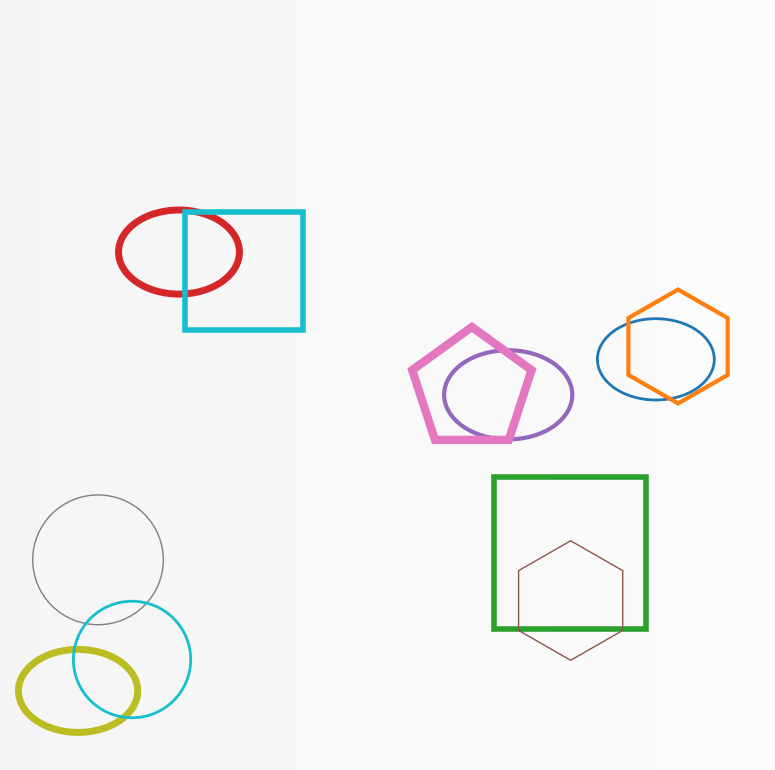[{"shape": "oval", "thickness": 1, "radius": 0.38, "center": [0.846, 0.533]}, {"shape": "hexagon", "thickness": 1.5, "radius": 0.37, "center": [0.875, 0.55]}, {"shape": "square", "thickness": 2, "radius": 0.49, "center": [0.736, 0.281]}, {"shape": "oval", "thickness": 2.5, "radius": 0.39, "center": [0.231, 0.673]}, {"shape": "oval", "thickness": 1.5, "radius": 0.41, "center": [0.656, 0.487]}, {"shape": "hexagon", "thickness": 0.5, "radius": 0.39, "center": [0.736, 0.22]}, {"shape": "pentagon", "thickness": 3, "radius": 0.4, "center": [0.609, 0.494]}, {"shape": "circle", "thickness": 0.5, "radius": 0.42, "center": [0.126, 0.273]}, {"shape": "oval", "thickness": 2.5, "radius": 0.38, "center": [0.101, 0.103]}, {"shape": "circle", "thickness": 1, "radius": 0.38, "center": [0.17, 0.143]}, {"shape": "square", "thickness": 2, "radius": 0.38, "center": [0.315, 0.649]}]